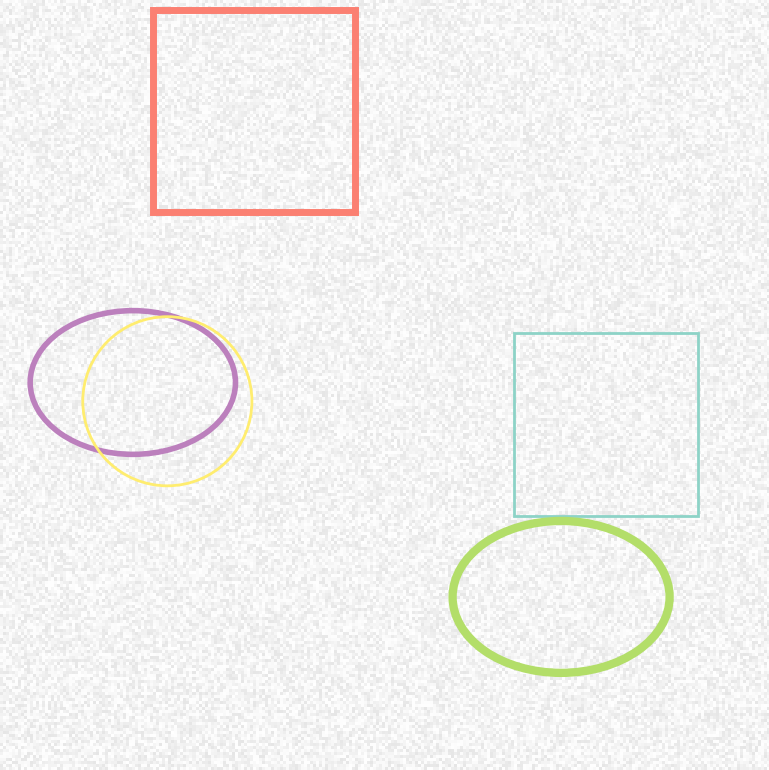[{"shape": "square", "thickness": 1, "radius": 0.6, "center": [0.787, 0.449]}, {"shape": "square", "thickness": 2.5, "radius": 0.65, "center": [0.33, 0.856]}, {"shape": "oval", "thickness": 3, "radius": 0.7, "center": [0.729, 0.225]}, {"shape": "oval", "thickness": 2, "radius": 0.67, "center": [0.173, 0.503]}, {"shape": "circle", "thickness": 1, "radius": 0.55, "center": [0.217, 0.479]}]